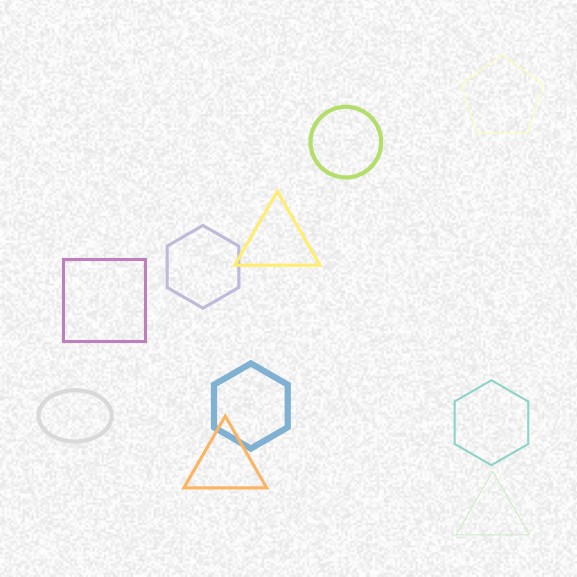[{"shape": "hexagon", "thickness": 1, "radius": 0.37, "center": [0.851, 0.267]}, {"shape": "pentagon", "thickness": 0.5, "radius": 0.37, "center": [0.87, 0.83]}, {"shape": "hexagon", "thickness": 1.5, "radius": 0.36, "center": [0.352, 0.537]}, {"shape": "hexagon", "thickness": 3, "radius": 0.37, "center": [0.434, 0.296]}, {"shape": "triangle", "thickness": 1.5, "radius": 0.41, "center": [0.39, 0.196]}, {"shape": "circle", "thickness": 2, "radius": 0.31, "center": [0.599, 0.753]}, {"shape": "oval", "thickness": 2, "radius": 0.32, "center": [0.13, 0.279]}, {"shape": "square", "thickness": 1.5, "radius": 0.36, "center": [0.18, 0.48]}, {"shape": "triangle", "thickness": 0.5, "radius": 0.37, "center": [0.853, 0.11]}, {"shape": "triangle", "thickness": 1.5, "radius": 0.43, "center": [0.48, 0.583]}]